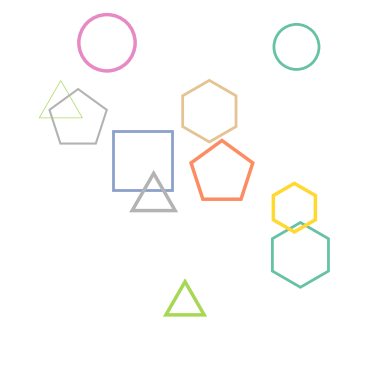[{"shape": "circle", "thickness": 2, "radius": 0.29, "center": [0.77, 0.878]}, {"shape": "hexagon", "thickness": 2, "radius": 0.42, "center": [0.78, 0.338]}, {"shape": "pentagon", "thickness": 2.5, "radius": 0.42, "center": [0.576, 0.551]}, {"shape": "square", "thickness": 2, "radius": 0.39, "center": [0.37, 0.584]}, {"shape": "circle", "thickness": 2.5, "radius": 0.37, "center": [0.278, 0.889]}, {"shape": "triangle", "thickness": 2.5, "radius": 0.29, "center": [0.481, 0.211]}, {"shape": "triangle", "thickness": 0.5, "radius": 0.32, "center": [0.158, 0.726]}, {"shape": "hexagon", "thickness": 2.5, "radius": 0.32, "center": [0.765, 0.461]}, {"shape": "hexagon", "thickness": 2, "radius": 0.4, "center": [0.544, 0.711]}, {"shape": "pentagon", "thickness": 1.5, "radius": 0.39, "center": [0.203, 0.69]}, {"shape": "triangle", "thickness": 2.5, "radius": 0.32, "center": [0.399, 0.485]}]